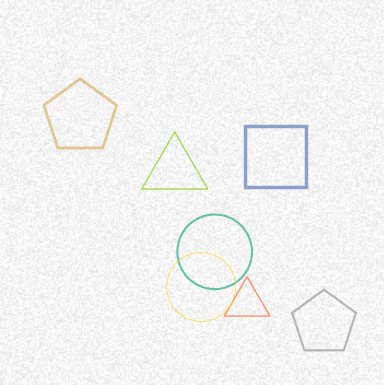[{"shape": "circle", "thickness": 1.5, "radius": 0.48, "center": [0.558, 0.346]}, {"shape": "triangle", "thickness": 1, "radius": 0.34, "center": [0.642, 0.213]}, {"shape": "square", "thickness": 2.5, "radius": 0.39, "center": [0.716, 0.593]}, {"shape": "triangle", "thickness": 1, "radius": 0.5, "center": [0.454, 0.559]}, {"shape": "circle", "thickness": 0.5, "radius": 0.45, "center": [0.523, 0.255]}, {"shape": "pentagon", "thickness": 2, "radius": 0.5, "center": [0.208, 0.696]}, {"shape": "pentagon", "thickness": 1.5, "radius": 0.44, "center": [0.842, 0.161]}]